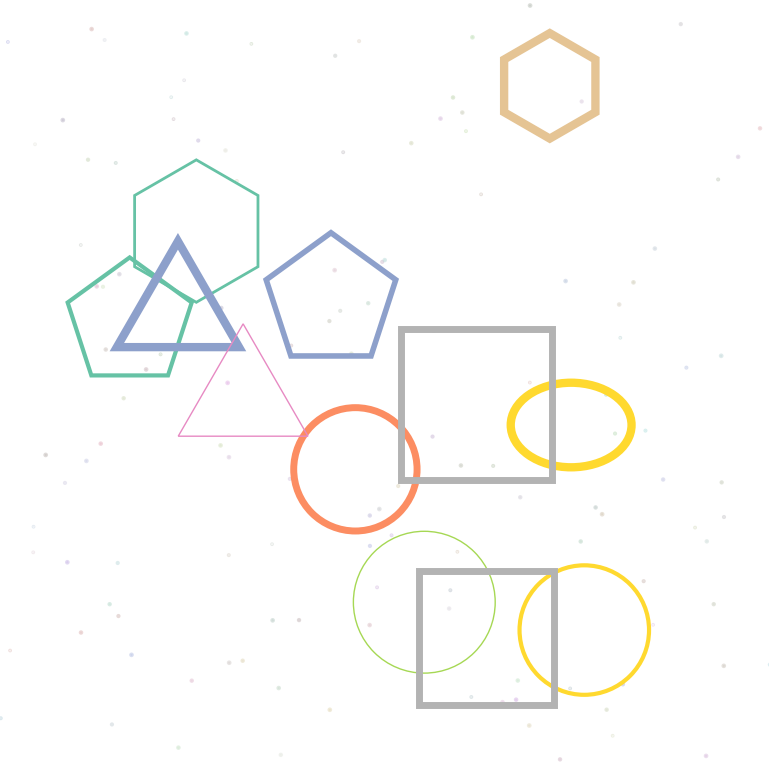[{"shape": "pentagon", "thickness": 1.5, "radius": 0.42, "center": [0.168, 0.581]}, {"shape": "hexagon", "thickness": 1, "radius": 0.46, "center": [0.255, 0.7]}, {"shape": "circle", "thickness": 2.5, "radius": 0.4, "center": [0.462, 0.39]}, {"shape": "pentagon", "thickness": 2, "radius": 0.44, "center": [0.43, 0.609]}, {"shape": "triangle", "thickness": 3, "radius": 0.46, "center": [0.231, 0.595]}, {"shape": "triangle", "thickness": 0.5, "radius": 0.49, "center": [0.316, 0.482]}, {"shape": "circle", "thickness": 0.5, "radius": 0.46, "center": [0.551, 0.218]}, {"shape": "circle", "thickness": 1.5, "radius": 0.42, "center": [0.759, 0.182]}, {"shape": "oval", "thickness": 3, "radius": 0.39, "center": [0.742, 0.448]}, {"shape": "hexagon", "thickness": 3, "radius": 0.34, "center": [0.714, 0.888]}, {"shape": "square", "thickness": 2.5, "radius": 0.49, "center": [0.618, 0.474]}, {"shape": "square", "thickness": 2.5, "radius": 0.44, "center": [0.632, 0.171]}]